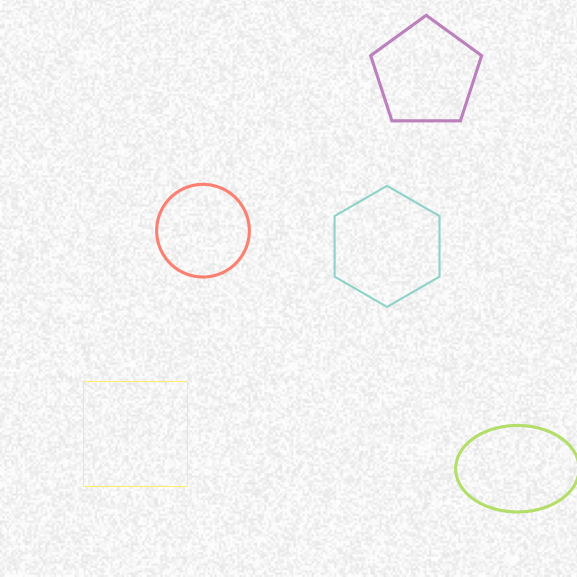[{"shape": "hexagon", "thickness": 1, "radius": 0.52, "center": [0.67, 0.573]}, {"shape": "circle", "thickness": 1.5, "radius": 0.4, "center": [0.352, 0.6]}, {"shape": "oval", "thickness": 1.5, "radius": 0.53, "center": [0.896, 0.188]}, {"shape": "pentagon", "thickness": 1.5, "radius": 0.51, "center": [0.738, 0.872]}, {"shape": "square", "thickness": 0.5, "radius": 0.45, "center": [0.234, 0.248]}]